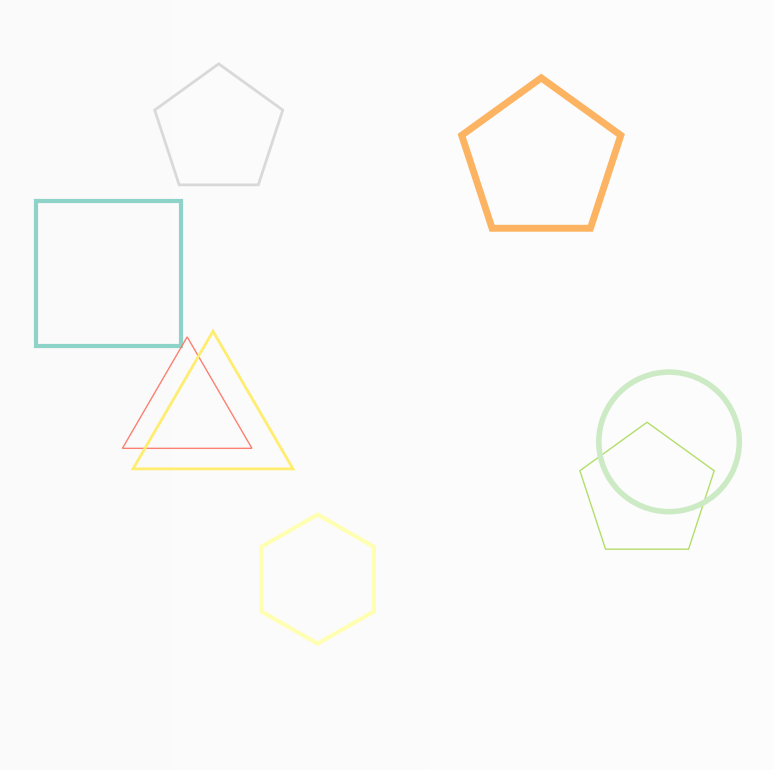[{"shape": "square", "thickness": 1.5, "radius": 0.47, "center": [0.14, 0.645]}, {"shape": "hexagon", "thickness": 1.5, "radius": 0.42, "center": [0.41, 0.248]}, {"shape": "triangle", "thickness": 0.5, "radius": 0.48, "center": [0.242, 0.466]}, {"shape": "pentagon", "thickness": 2.5, "radius": 0.54, "center": [0.698, 0.791]}, {"shape": "pentagon", "thickness": 0.5, "radius": 0.46, "center": [0.835, 0.36]}, {"shape": "pentagon", "thickness": 1, "radius": 0.43, "center": [0.282, 0.83]}, {"shape": "circle", "thickness": 2, "radius": 0.45, "center": [0.863, 0.426]}, {"shape": "triangle", "thickness": 1, "radius": 0.6, "center": [0.275, 0.451]}]